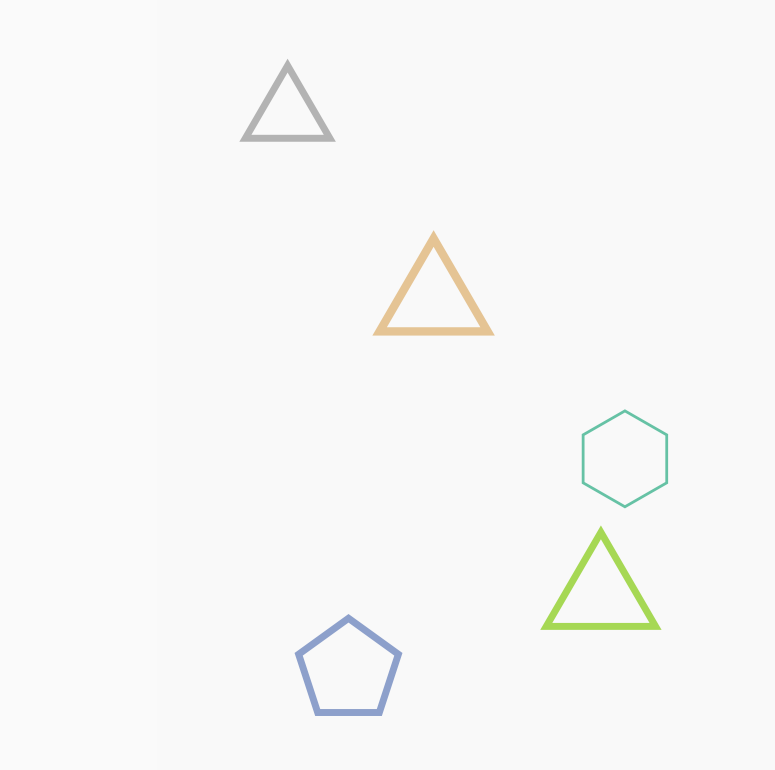[{"shape": "hexagon", "thickness": 1, "radius": 0.31, "center": [0.806, 0.404]}, {"shape": "pentagon", "thickness": 2.5, "radius": 0.34, "center": [0.45, 0.129]}, {"shape": "triangle", "thickness": 2.5, "radius": 0.41, "center": [0.775, 0.227]}, {"shape": "triangle", "thickness": 3, "radius": 0.4, "center": [0.559, 0.61]}, {"shape": "triangle", "thickness": 2.5, "radius": 0.31, "center": [0.371, 0.852]}]